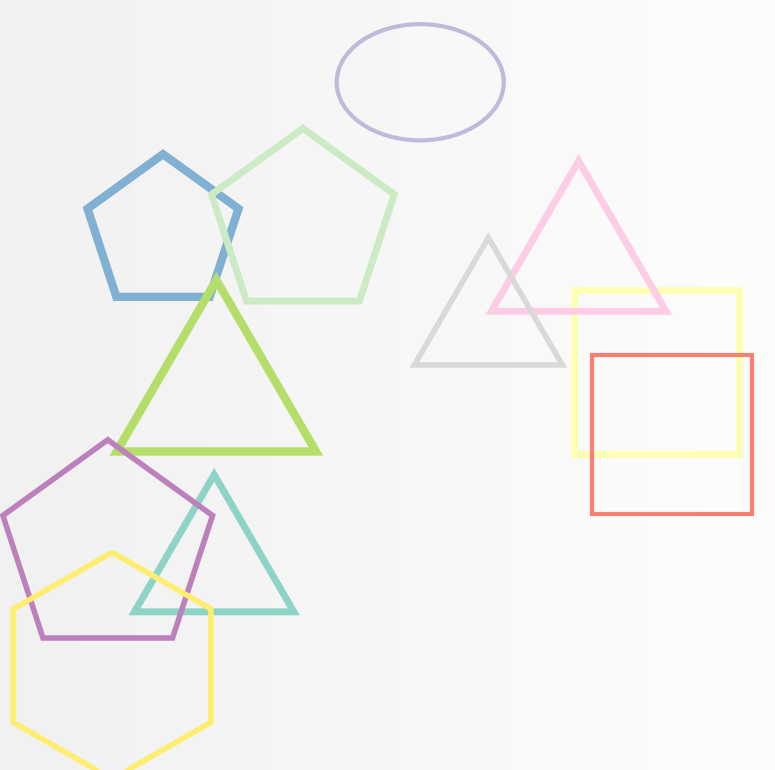[{"shape": "triangle", "thickness": 2.5, "radius": 0.59, "center": [0.276, 0.265]}, {"shape": "square", "thickness": 2.5, "radius": 0.53, "center": [0.847, 0.517]}, {"shape": "oval", "thickness": 1.5, "radius": 0.54, "center": [0.542, 0.893]}, {"shape": "square", "thickness": 1.5, "radius": 0.52, "center": [0.867, 0.435]}, {"shape": "pentagon", "thickness": 3, "radius": 0.51, "center": [0.21, 0.697]}, {"shape": "triangle", "thickness": 3, "radius": 0.74, "center": [0.279, 0.488]}, {"shape": "triangle", "thickness": 2.5, "radius": 0.65, "center": [0.747, 0.661]}, {"shape": "triangle", "thickness": 2, "radius": 0.55, "center": [0.63, 0.581]}, {"shape": "pentagon", "thickness": 2, "radius": 0.71, "center": [0.139, 0.287]}, {"shape": "pentagon", "thickness": 2.5, "radius": 0.62, "center": [0.391, 0.709]}, {"shape": "hexagon", "thickness": 2, "radius": 0.74, "center": [0.145, 0.136]}]